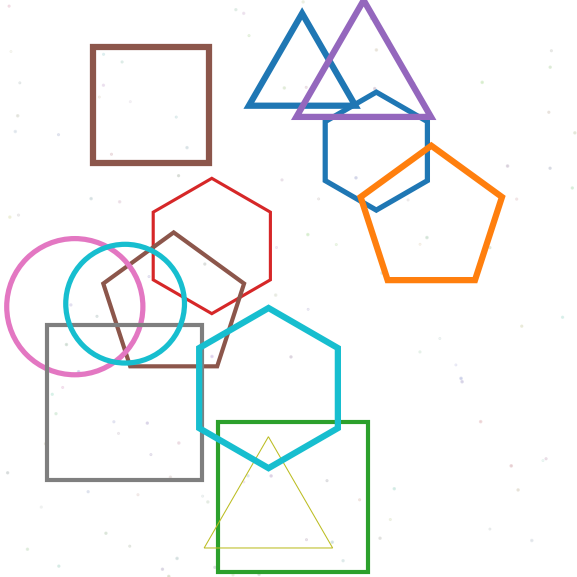[{"shape": "triangle", "thickness": 3, "radius": 0.53, "center": [0.523, 0.869]}, {"shape": "hexagon", "thickness": 2.5, "radius": 0.51, "center": [0.652, 0.737]}, {"shape": "pentagon", "thickness": 3, "radius": 0.64, "center": [0.747, 0.618]}, {"shape": "square", "thickness": 2, "radius": 0.65, "center": [0.507, 0.139]}, {"shape": "hexagon", "thickness": 1.5, "radius": 0.59, "center": [0.367, 0.573]}, {"shape": "triangle", "thickness": 3, "radius": 0.67, "center": [0.63, 0.864]}, {"shape": "square", "thickness": 3, "radius": 0.5, "center": [0.262, 0.817]}, {"shape": "pentagon", "thickness": 2, "radius": 0.64, "center": [0.301, 0.468]}, {"shape": "circle", "thickness": 2.5, "radius": 0.59, "center": [0.13, 0.468]}, {"shape": "square", "thickness": 2, "radius": 0.67, "center": [0.216, 0.302]}, {"shape": "triangle", "thickness": 0.5, "radius": 0.64, "center": [0.465, 0.114]}, {"shape": "circle", "thickness": 2.5, "radius": 0.51, "center": [0.217, 0.473]}, {"shape": "hexagon", "thickness": 3, "radius": 0.69, "center": [0.465, 0.327]}]